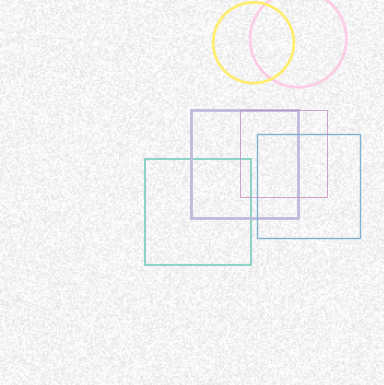[{"shape": "square", "thickness": 1.5, "radius": 0.69, "center": [0.515, 0.449]}, {"shape": "square", "thickness": 2, "radius": 0.7, "center": [0.635, 0.574]}, {"shape": "square", "thickness": 1, "radius": 0.67, "center": [0.801, 0.517]}, {"shape": "circle", "thickness": 2, "radius": 0.63, "center": [0.775, 0.899]}, {"shape": "square", "thickness": 0.5, "radius": 0.57, "center": [0.736, 0.602]}, {"shape": "circle", "thickness": 2, "radius": 0.52, "center": [0.659, 0.889]}]